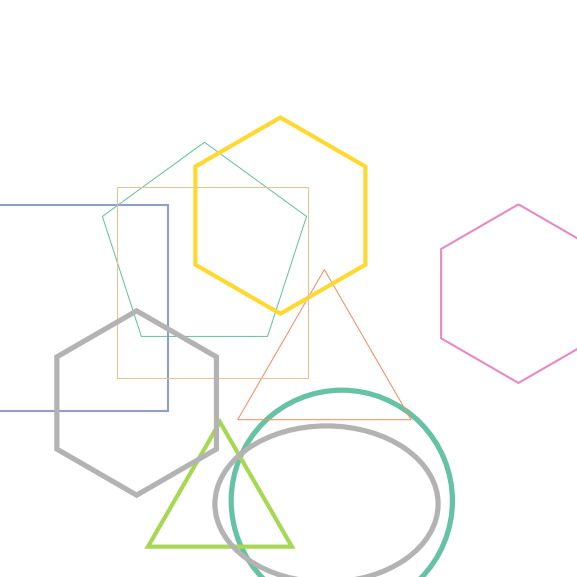[{"shape": "circle", "thickness": 2.5, "radius": 0.96, "center": [0.592, 0.132]}, {"shape": "pentagon", "thickness": 0.5, "radius": 0.93, "center": [0.354, 0.567]}, {"shape": "triangle", "thickness": 0.5, "radius": 0.87, "center": [0.562, 0.359]}, {"shape": "square", "thickness": 1, "radius": 0.89, "center": [0.113, 0.466]}, {"shape": "hexagon", "thickness": 1, "radius": 0.77, "center": [0.898, 0.491]}, {"shape": "triangle", "thickness": 2, "radius": 0.72, "center": [0.381, 0.124]}, {"shape": "hexagon", "thickness": 2, "radius": 0.85, "center": [0.485, 0.626]}, {"shape": "square", "thickness": 0.5, "radius": 0.83, "center": [0.368, 0.509]}, {"shape": "hexagon", "thickness": 2.5, "radius": 0.8, "center": [0.237, 0.301]}, {"shape": "oval", "thickness": 2.5, "radius": 0.97, "center": [0.565, 0.126]}]